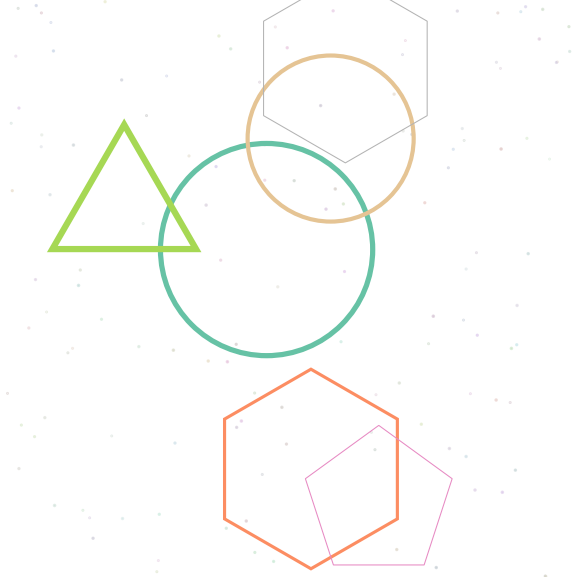[{"shape": "circle", "thickness": 2.5, "radius": 0.92, "center": [0.462, 0.567]}, {"shape": "hexagon", "thickness": 1.5, "radius": 0.86, "center": [0.538, 0.187]}, {"shape": "pentagon", "thickness": 0.5, "radius": 0.67, "center": [0.656, 0.129]}, {"shape": "triangle", "thickness": 3, "radius": 0.72, "center": [0.215, 0.64]}, {"shape": "circle", "thickness": 2, "radius": 0.72, "center": [0.573, 0.759]}, {"shape": "hexagon", "thickness": 0.5, "radius": 0.82, "center": [0.598, 0.881]}]